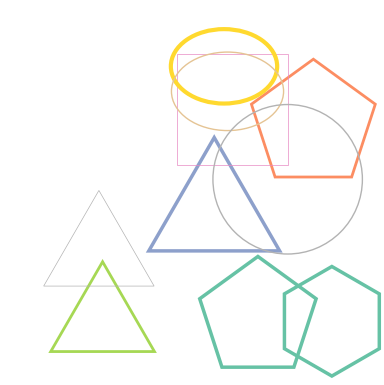[{"shape": "pentagon", "thickness": 2.5, "radius": 0.79, "center": [0.67, 0.175]}, {"shape": "hexagon", "thickness": 2.5, "radius": 0.71, "center": [0.862, 0.166]}, {"shape": "pentagon", "thickness": 2, "radius": 0.85, "center": [0.814, 0.677]}, {"shape": "triangle", "thickness": 2.5, "radius": 0.98, "center": [0.556, 0.446]}, {"shape": "square", "thickness": 0.5, "radius": 0.72, "center": [0.604, 0.716]}, {"shape": "triangle", "thickness": 2, "radius": 0.78, "center": [0.266, 0.165]}, {"shape": "oval", "thickness": 3, "radius": 0.69, "center": [0.582, 0.828]}, {"shape": "oval", "thickness": 1, "radius": 0.73, "center": [0.591, 0.763]}, {"shape": "triangle", "thickness": 0.5, "radius": 0.83, "center": [0.257, 0.34]}, {"shape": "circle", "thickness": 1, "radius": 0.97, "center": [0.747, 0.534]}]